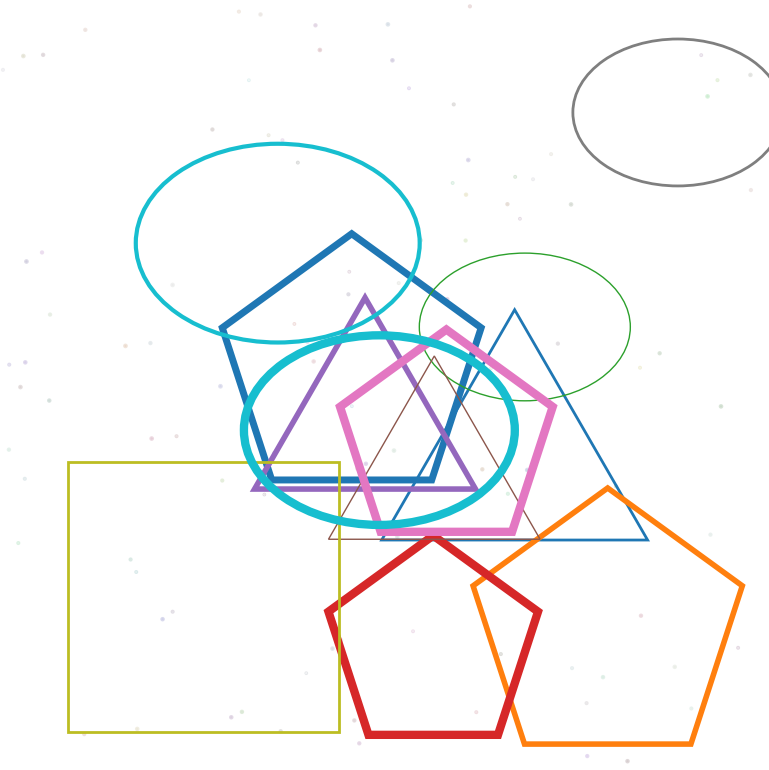[{"shape": "triangle", "thickness": 1, "radius": 1.0, "center": [0.668, 0.398]}, {"shape": "pentagon", "thickness": 2.5, "radius": 0.88, "center": [0.457, 0.52]}, {"shape": "pentagon", "thickness": 2, "radius": 0.92, "center": [0.789, 0.182]}, {"shape": "oval", "thickness": 0.5, "radius": 0.69, "center": [0.682, 0.575]}, {"shape": "pentagon", "thickness": 3, "radius": 0.72, "center": [0.563, 0.161]}, {"shape": "triangle", "thickness": 2, "radius": 0.83, "center": [0.474, 0.448]}, {"shape": "triangle", "thickness": 0.5, "radius": 0.79, "center": [0.564, 0.379]}, {"shape": "pentagon", "thickness": 3, "radius": 0.73, "center": [0.58, 0.427]}, {"shape": "oval", "thickness": 1, "radius": 0.68, "center": [0.88, 0.854]}, {"shape": "square", "thickness": 1, "radius": 0.88, "center": [0.265, 0.225]}, {"shape": "oval", "thickness": 3, "radius": 0.88, "center": [0.493, 0.441]}, {"shape": "oval", "thickness": 1.5, "radius": 0.92, "center": [0.361, 0.684]}]